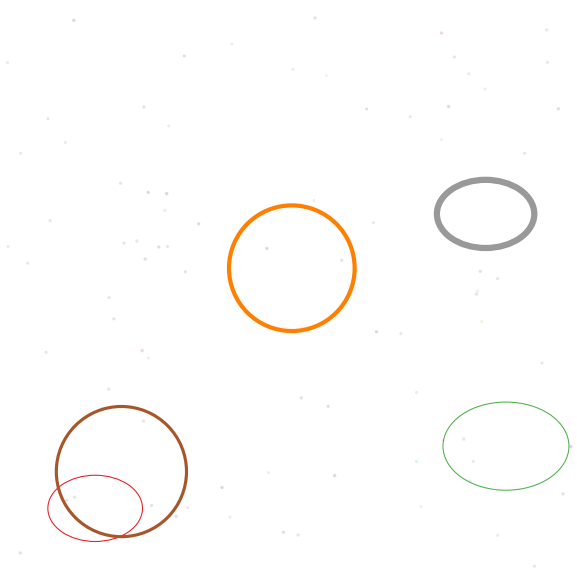[{"shape": "oval", "thickness": 0.5, "radius": 0.41, "center": [0.165, 0.119]}, {"shape": "oval", "thickness": 0.5, "radius": 0.55, "center": [0.876, 0.227]}, {"shape": "circle", "thickness": 2, "radius": 0.54, "center": [0.505, 0.535]}, {"shape": "circle", "thickness": 1.5, "radius": 0.56, "center": [0.21, 0.183]}, {"shape": "oval", "thickness": 3, "radius": 0.42, "center": [0.841, 0.629]}]